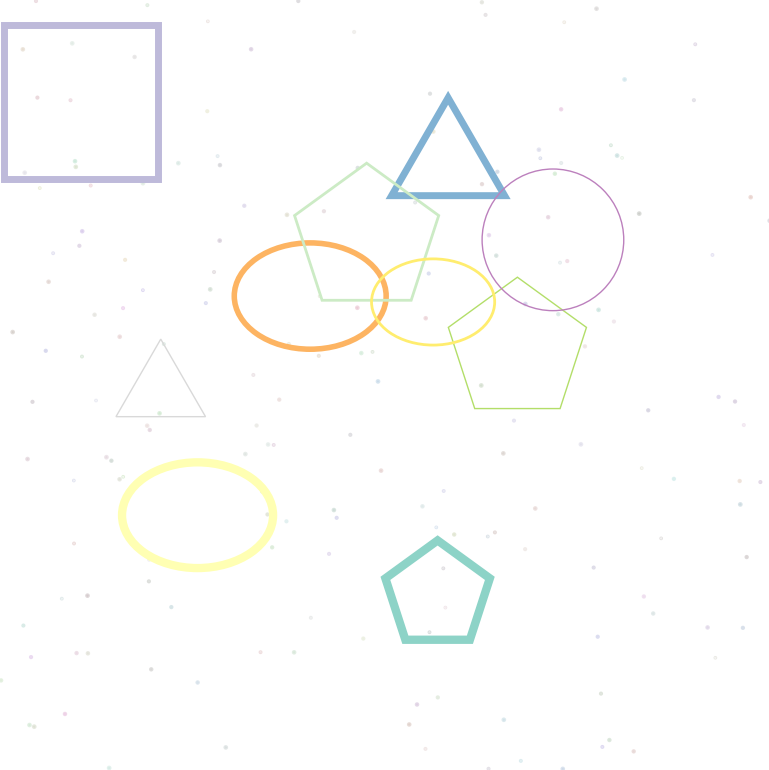[{"shape": "pentagon", "thickness": 3, "radius": 0.36, "center": [0.568, 0.227]}, {"shape": "oval", "thickness": 3, "radius": 0.49, "center": [0.257, 0.331]}, {"shape": "square", "thickness": 2.5, "radius": 0.5, "center": [0.106, 0.868]}, {"shape": "triangle", "thickness": 2.5, "radius": 0.42, "center": [0.582, 0.788]}, {"shape": "oval", "thickness": 2, "radius": 0.49, "center": [0.403, 0.616]}, {"shape": "pentagon", "thickness": 0.5, "radius": 0.47, "center": [0.672, 0.546]}, {"shape": "triangle", "thickness": 0.5, "radius": 0.34, "center": [0.209, 0.492]}, {"shape": "circle", "thickness": 0.5, "radius": 0.46, "center": [0.718, 0.689]}, {"shape": "pentagon", "thickness": 1, "radius": 0.49, "center": [0.476, 0.69]}, {"shape": "oval", "thickness": 1, "radius": 0.4, "center": [0.562, 0.608]}]